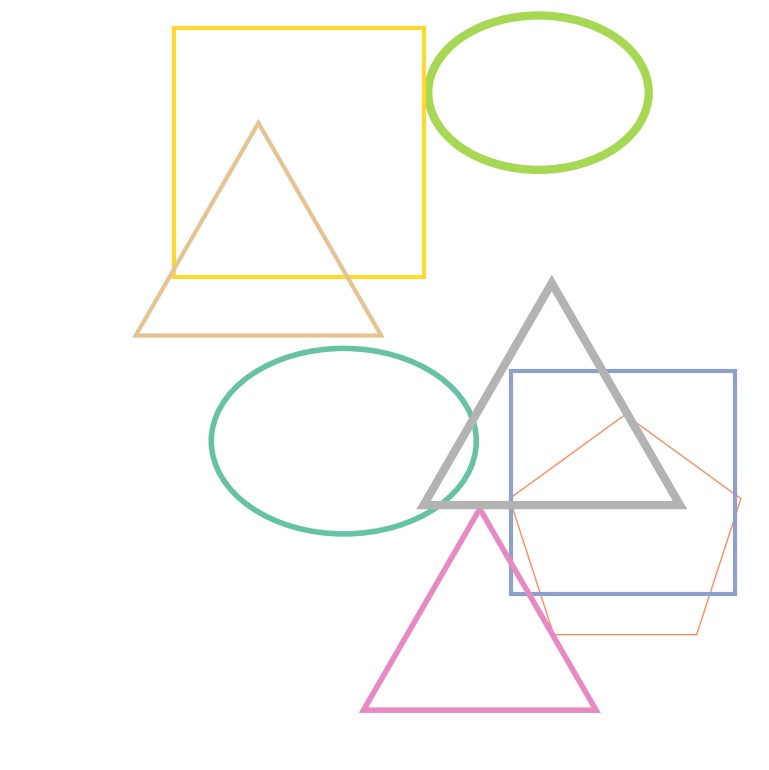[{"shape": "oval", "thickness": 2, "radius": 0.86, "center": [0.446, 0.427]}, {"shape": "pentagon", "thickness": 0.5, "radius": 0.79, "center": [0.812, 0.304]}, {"shape": "square", "thickness": 1.5, "radius": 0.72, "center": [0.809, 0.374]}, {"shape": "triangle", "thickness": 2, "radius": 0.87, "center": [0.623, 0.165]}, {"shape": "oval", "thickness": 3, "radius": 0.72, "center": [0.699, 0.88]}, {"shape": "square", "thickness": 1.5, "radius": 0.81, "center": [0.388, 0.802]}, {"shape": "triangle", "thickness": 1.5, "radius": 0.92, "center": [0.336, 0.656]}, {"shape": "triangle", "thickness": 3, "radius": 0.96, "center": [0.717, 0.44]}]